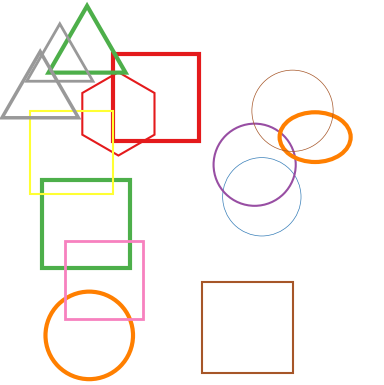[{"shape": "hexagon", "thickness": 1.5, "radius": 0.54, "center": [0.308, 0.704]}, {"shape": "square", "thickness": 3, "radius": 0.56, "center": [0.406, 0.747]}, {"shape": "circle", "thickness": 0.5, "radius": 0.51, "center": [0.68, 0.489]}, {"shape": "square", "thickness": 3, "radius": 0.57, "center": [0.223, 0.418]}, {"shape": "triangle", "thickness": 3, "radius": 0.58, "center": [0.226, 0.869]}, {"shape": "circle", "thickness": 1.5, "radius": 0.53, "center": [0.661, 0.572]}, {"shape": "oval", "thickness": 3, "radius": 0.46, "center": [0.819, 0.644]}, {"shape": "circle", "thickness": 3, "radius": 0.57, "center": [0.232, 0.129]}, {"shape": "square", "thickness": 1.5, "radius": 0.54, "center": [0.185, 0.604]}, {"shape": "square", "thickness": 1.5, "radius": 0.59, "center": [0.642, 0.15]}, {"shape": "circle", "thickness": 0.5, "radius": 0.53, "center": [0.76, 0.712]}, {"shape": "square", "thickness": 2, "radius": 0.51, "center": [0.27, 0.272]}, {"shape": "triangle", "thickness": 2.5, "radius": 0.57, "center": [0.104, 0.751]}, {"shape": "triangle", "thickness": 2, "radius": 0.5, "center": [0.155, 0.839]}]